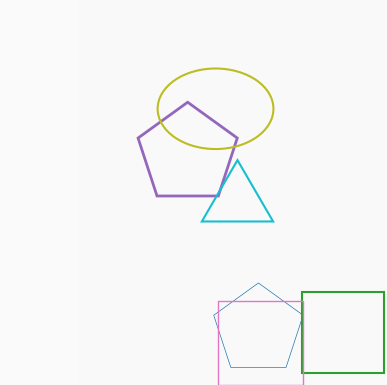[{"shape": "pentagon", "thickness": 0.5, "radius": 0.61, "center": [0.667, 0.144]}, {"shape": "square", "thickness": 1.5, "radius": 0.53, "center": [0.884, 0.137]}, {"shape": "pentagon", "thickness": 2, "radius": 0.67, "center": [0.484, 0.6]}, {"shape": "square", "thickness": 1, "radius": 0.55, "center": [0.672, 0.108]}, {"shape": "oval", "thickness": 1.5, "radius": 0.75, "center": [0.556, 0.717]}, {"shape": "triangle", "thickness": 1.5, "radius": 0.53, "center": [0.613, 0.478]}]